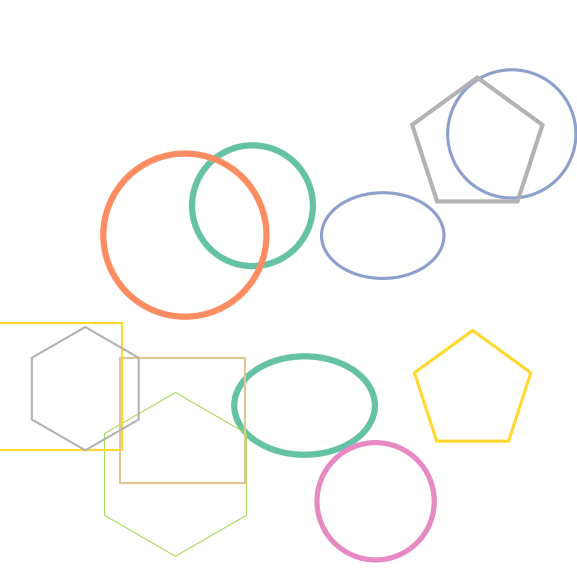[{"shape": "circle", "thickness": 3, "radius": 0.52, "center": [0.437, 0.643]}, {"shape": "oval", "thickness": 3, "radius": 0.61, "center": [0.527, 0.297]}, {"shape": "circle", "thickness": 3, "radius": 0.71, "center": [0.32, 0.592]}, {"shape": "oval", "thickness": 1.5, "radius": 0.53, "center": [0.663, 0.591]}, {"shape": "circle", "thickness": 1.5, "radius": 0.56, "center": [0.886, 0.767]}, {"shape": "circle", "thickness": 2.5, "radius": 0.51, "center": [0.65, 0.131]}, {"shape": "hexagon", "thickness": 0.5, "radius": 0.71, "center": [0.304, 0.178]}, {"shape": "pentagon", "thickness": 1.5, "radius": 0.53, "center": [0.818, 0.321]}, {"shape": "square", "thickness": 1, "radius": 0.55, "center": [0.102, 0.33]}, {"shape": "square", "thickness": 1, "radius": 0.54, "center": [0.315, 0.271]}, {"shape": "hexagon", "thickness": 1, "radius": 0.53, "center": [0.148, 0.326]}, {"shape": "pentagon", "thickness": 2, "radius": 0.59, "center": [0.827, 0.746]}]